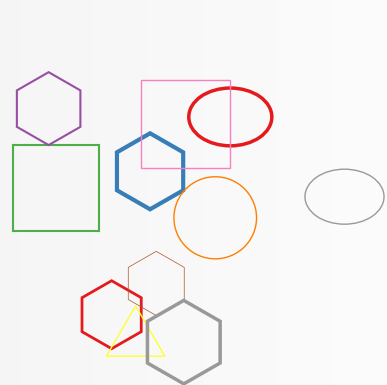[{"shape": "hexagon", "thickness": 2, "radius": 0.44, "center": [0.288, 0.183]}, {"shape": "oval", "thickness": 2.5, "radius": 0.54, "center": [0.594, 0.696]}, {"shape": "hexagon", "thickness": 3, "radius": 0.49, "center": [0.387, 0.555]}, {"shape": "square", "thickness": 1.5, "radius": 0.56, "center": [0.145, 0.512]}, {"shape": "hexagon", "thickness": 1.5, "radius": 0.47, "center": [0.125, 0.718]}, {"shape": "circle", "thickness": 1, "radius": 0.53, "center": [0.555, 0.434]}, {"shape": "triangle", "thickness": 1, "radius": 0.44, "center": [0.35, 0.118]}, {"shape": "hexagon", "thickness": 0.5, "radius": 0.42, "center": [0.403, 0.264]}, {"shape": "square", "thickness": 1, "radius": 0.57, "center": [0.478, 0.678]}, {"shape": "oval", "thickness": 1, "radius": 0.51, "center": [0.889, 0.489]}, {"shape": "hexagon", "thickness": 2.5, "radius": 0.54, "center": [0.474, 0.111]}]